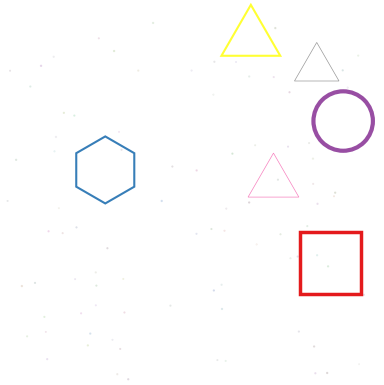[{"shape": "square", "thickness": 2.5, "radius": 0.4, "center": [0.858, 0.316]}, {"shape": "hexagon", "thickness": 1.5, "radius": 0.44, "center": [0.273, 0.559]}, {"shape": "circle", "thickness": 3, "radius": 0.39, "center": [0.891, 0.686]}, {"shape": "triangle", "thickness": 1.5, "radius": 0.44, "center": [0.652, 0.899]}, {"shape": "triangle", "thickness": 0.5, "radius": 0.38, "center": [0.71, 0.526]}, {"shape": "triangle", "thickness": 0.5, "radius": 0.33, "center": [0.823, 0.823]}]